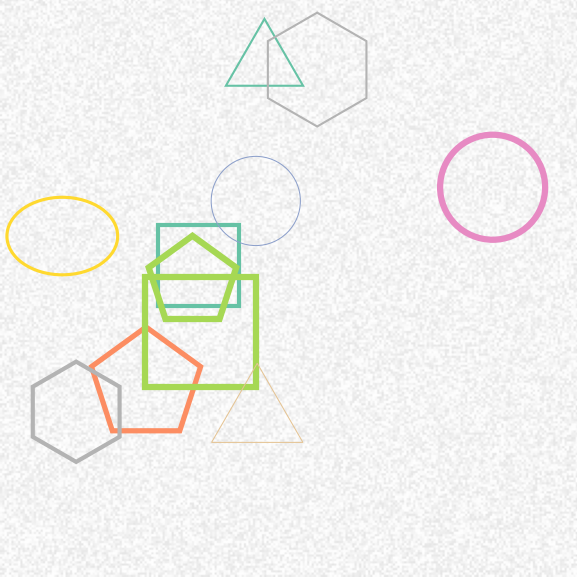[{"shape": "square", "thickness": 2, "radius": 0.35, "center": [0.344, 0.54]}, {"shape": "triangle", "thickness": 1, "radius": 0.39, "center": [0.458, 0.889]}, {"shape": "pentagon", "thickness": 2.5, "radius": 0.5, "center": [0.253, 0.334]}, {"shape": "circle", "thickness": 0.5, "radius": 0.39, "center": [0.443, 0.651]}, {"shape": "circle", "thickness": 3, "radius": 0.45, "center": [0.853, 0.675]}, {"shape": "square", "thickness": 3, "radius": 0.48, "center": [0.347, 0.424]}, {"shape": "pentagon", "thickness": 3, "radius": 0.4, "center": [0.333, 0.511]}, {"shape": "oval", "thickness": 1.5, "radius": 0.48, "center": [0.108, 0.59]}, {"shape": "triangle", "thickness": 0.5, "radius": 0.46, "center": [0.445, 0.279]}, {"shape": "hexagon", "thickness": 1, "radius": 0.49, "center": [0.549, 0.879]}, {"shape": "hexagon", "thickness": 2, "radius": 0.43, "center": [0.132, 0.286]}]